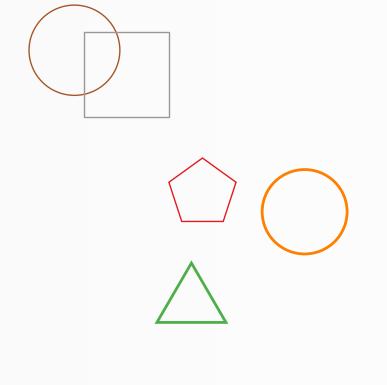[{"shape": "pentagon", "thickness": 1, "radius": 0.46, "center": [0.523, 0.498]}, {"shape": "triangle", "thickness": 2, "radius": 0.51, "center": [0.494, 0.214]}, {"shape": "circle", "thickness": 2, "radius": 0.55, "center": [0.786, 0.45]}, {"shape": "circle", "thickness": 1, "radius": 0.59, "center": [0.192, 0.87]}, {"shape": "square", "thickness": 1, "radius": 0.55, "center": [0.327, 0.806]}]